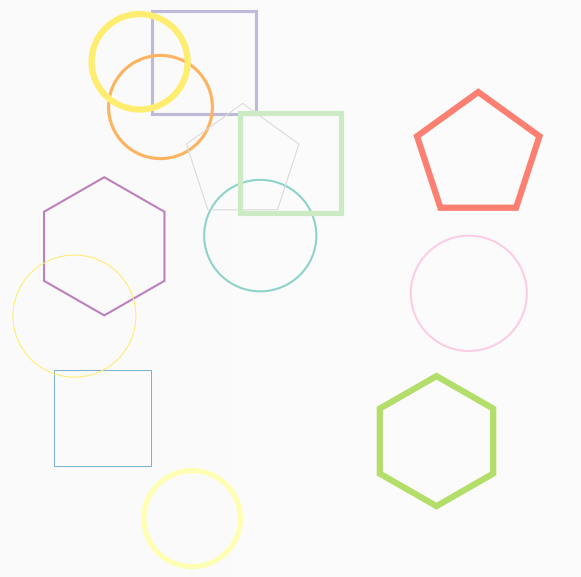[{"shape": "circle", "thickness": 1, "radius": 0.48, "center": [0.448, 0.591]}, {"shape": "circle", "thickness": 2.5, "radius": 0.42, "center": [0.33, 0.101]}, {"shape": "square", "thickness": 1.5, "radius": 0.45, "center": [0.351, 0.891]}, {"shape": "pentagon", "thickness": 3, "radius": 0.55, "center": [0.823, 0.729]}, {"shape": "square", "thickness": 0.5, "radius": 0.42, "center": [0.176, 0.275]}, {"shape": "circle", "thickness": 1.5, "radius": 0.45, "center": [0.276, 0.814]}, {"shape": "hexagon", "thickness": 3, "radius": 0.56, "center": [0.751, 0.235]}, {"shape": "circle", "thickness": 1, "radius": 0.5, "center": [0.807, 0.491]}, {"shape": "pentagon", "thickness": 0.5, "radius": 0.51, "center": [0.417, 0.718]}, {"shape": "hexagon", "thickness": 1, "radius": 0.6, "center": [0.179, 0.573]}, {"shape": "square", "thickness": 2.5, "radius": 0.44, "center": [0.499, 0.717]}, {"shape": "circle", "thickness": 0.5, "radius": 0.53, "center": [0.128, 0.452]}, {"shape": "circle", "thickness": 3, "radius": 0.41, "center": [0.24, 0.892]}]